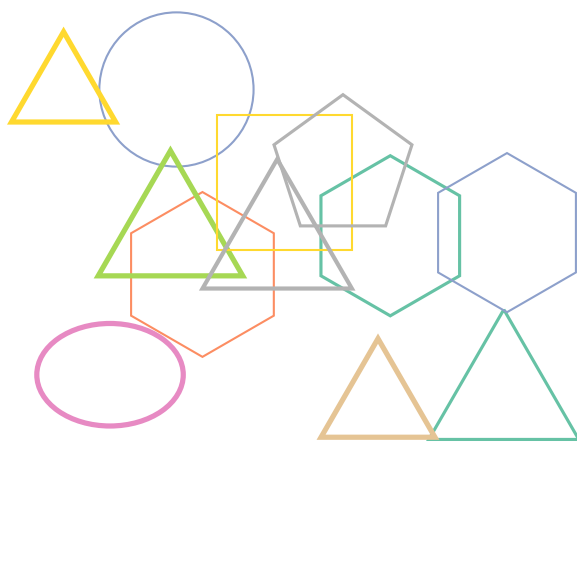[{"shape": "triangle", "thickness": 1.5, "radius": 0.75, "center": [0.872, 0.313]}, {"shape": "hexagon", "thickness": 1.5, "radius": 0.69, "center": [0.676, 0.591]}, {"shape": "hexagon", "thickness": 1, "radius": 0.71, "center": [0.351, 0.524]}, {"shape": "circle", "thickness": 1, "radius": 0.67, "center": [0.306, 0.844]}, {"shape": "hexagon", "thickness": 1, "radius": 0.69, "center": [0.878, 0.596]}, {"shape": "oval", "thickness": 2.5, "radius": 0.63, "center": [0.191, 0.35]}, {"shape": "triangle", "thickness": 2.5, "radius": 0.72, "center": [0.295, 0.594]}, {"shape": "square", "thickness": 1, "radius": 0.58, "center": [0.492, 0.683]}, {"shape": "triangle", "thickness": 2.5, "radius": 0.52, "center": [0.11, 0.84]}, {"shape": "triangle", "thickness": 2.5, "radius": 0.57, "center": [0.655, 0.299]}, {"shape": "pentagon", "thickness": 1.5, "radius": 0.63, "center": [0.594, 0.71]}, {"shape": "triangle", "thickness": 2, "radius": 0.75, "center": [0.48, 0.574]}]